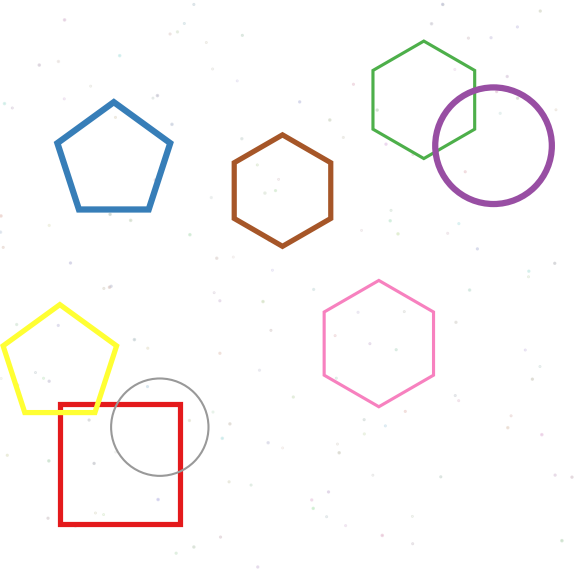[{"shape": "square", "thickness": 2.5, "radius": 0.52, "center": [0.208, 0.196]}, {"shape": "pentagon", "thickness": 3, "radius": 0.51, "center": [0.197, 0.72]}, {"shape": "hexagon", "thickness": 1.5, "radius": 0.51, "center": [0.734, 0.826]}, {"shape": "circle", "thickness": 3, "radius": 0.5, "center": [0.855, 0.747]}, {"shape": "pentagon", "thickness": 2.5, "radius": 0.52, "center": [0.104, 0.368]}, {"shape": "hexagon", "thickness": 2.5, "radius": 0.48, "center": [0.489, 0.669]}, {"shape": "hexagon", "thickness": 1.5, "radius": 0.55, "center": [0.656, 0.404]}, {"shape": "circle", "thickness": 1, "radius": 0.42, "center": [0.277, 0.259]}]